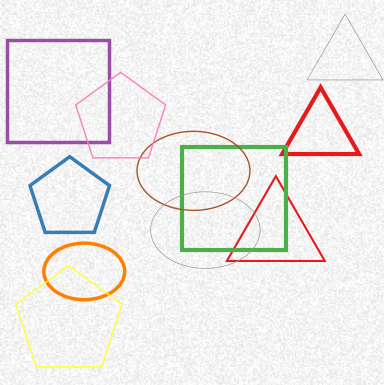[{"shape": "triangle", "thickness": 3, "radius": 0.58, "center": [0.833, 0.658]}, {"shape": "triangle", "thickness": 1.5, "radius": 0.73, "center": [0.716, 0.396]}, {"shape": "pentagon", "thickness": 2.5, "radius": 0.54, "center": [0.181, 0.484]}, {"shape": "square", "thickness": 3, "radius": 0.67, "center": [0.608, 0.485]}, {"shape": "square", "thickness": 2.5, "radius": 0.66, "center": [0.151, 0.763]}, {"shape": "oval", "thickness": 2.5, "radius": 0.52, "center": [0.219, 0.295]}, {"shape": "pentagon", "thickness": 1, "radius": 0.73, "center": [0.179, 0.165]}, {"shape": "oval", "thickness": 1, "radius": 0.73, "center": [0.503, 0.556]}, {"shape": "pentagon", "thickness": 1, "radius": 0.61, "center": [0.313, 0.689]}, {"shape": "triangle", "thickness": 0.5, "radius": 0.57, "center": [0.896, 0.849]}, {"shape": "oval", "thickness": 0.5, "radius": 0.71, "center": [0.533, 0.402]}]